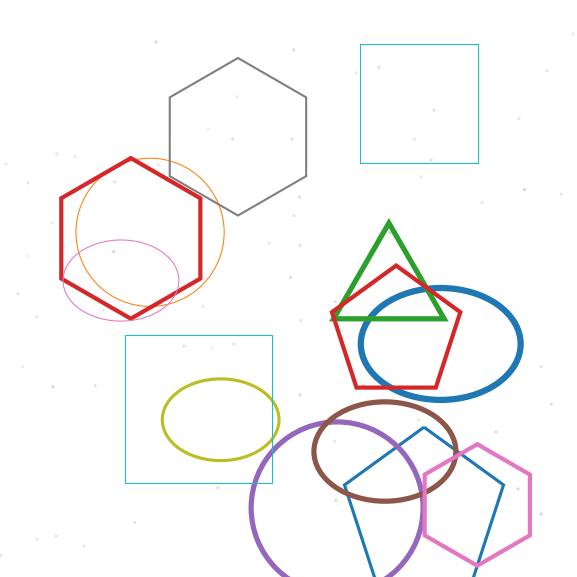[{"shape": "oval", "thickness": 3, "radius": 0.69, "center": [0.763, 0.404]}, {"shape": "pentagon", "thickness": 1.5, "radius": 0.72, "center": [0.734, 0.115]}, {"shape": "circle", "thickness": 0.5, "radius": 0.64, "center": [0.26, 0.597]}, {"shape": "triangle", "thickness": 2.5, "radius": 0.55, "center": [0.673, 0.502]}, {"shape": "hexagon", "thickness": 2, "radius": 0.7, "center": [0.227, 0.586]}, {"shape": "pentagon", "thickness": 2, "radius": 0.58, "center": [0.686, 0.422]}, {"shape": "circle", "thickness": 2.5, "radius": 0.74, "center": [0.584, 0.12]}, {"shape": "oval", "thickness": 2.5, "radius": 0.61, "center": [0.667, 0.217]}, {"shape": "oval", "thickness": 0.5, "radius": 0.5, "center": [0.21, 0.513]}, {"shape": "hexagon", "thickness": 2, "radius": 0.53, "center": [0.826, 0.125]}, {"shape": "hexagon", "thickness": 1, "radius": 0.68, "center": [0.412, 0.762]}, {"shape": "oval", "thickness": 1.5, "radius": 0.51, "center": [0.382, 0.272]}, {"shape": "square", "thickness": 0.5, "radius": 0.64, "center": [0.344, 0.291]}, {"shape": "square", "thickness": 0.5, "radius": 0.51, "center": [0.726, 0.82]}]